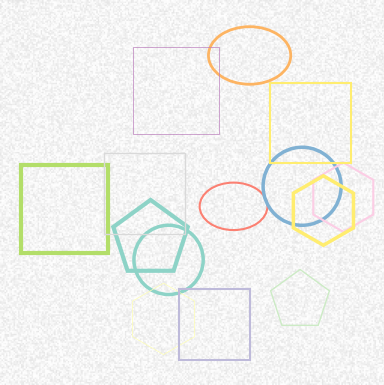[{"shape": "circle", "thickness": 2.5, "radius": 0.45, "center": [0.438, 0.325]}, {"shape": "pentagon", "thickness": 3, "radius": 0.51, "center": [0.391, 0.379]}, {"shape": "hexagon", "thickness": 0.5, "radius": 0.46, "center": [0.425, 0.172]}, {"shape": "square", "thickness": 1.5, "radius": 0.46, "center": [0.556, 0.157]}, {"shape": "oval", "thickness": 1.5, "radius": 0.44, "center": [0.607, 0.464]}, {"shape": "circle", "thickness": 2.5, "radius": 0.51, "center": [0.785, 0.516]}, {"shape": "oval", "thickness": 2, "radius": 0.53, "center": [0.648, 0.856]}, {"shape": "square", "thickness": 3, "radius": 0.57, "center": [0.167, 0.457]}, {"shape": "hexagon", "thickness": 1.5, "radius": 0.45, "center": [0.892, 0.488]}, {"shape": "square", "thickness": 1, "radius": 0.53, "center": [0.376, 0.498]}, {"shape": "square", "thickness": 0.5, "radius": 0.56, "center": [0.458, 0.765]}, {"shape": "pentagon", "thickness": 1, "radius": 0.4, "center": [0.779, 0.22]}, {"shape": "square", "thickness": 1.5, "radius": 0.52, "center": [0.807, 0.68]}, {"shape": "hexagon", "thickness": 2.5, "radius": 0.45, "center": [0.84, 0.453]}]